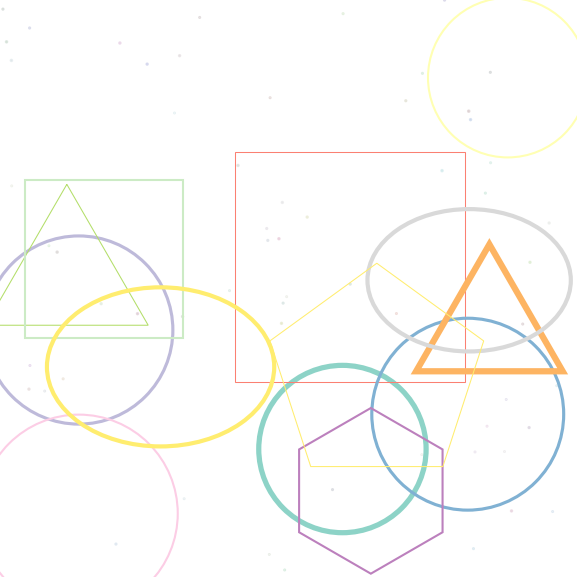[{"shape": "circle", "thickness": 2.5, "radius": 0.72, "center": [0.593, 0.222]}, {"shape": "circle", "thickness": 1, "radius": 0.69, "center": [0.879, 0.865]}, {"shape": "circle", "thickness": 1.5, "radius": 0.81, "center": [0.136, 0.428]}, {"shape": "square", "thickness": 0.5, "radius": 1.0, "center": [0.606, 0.536]}, {"shape": "circle", "thickness": 1.5, "radius": 0.83, "center": [0.81, 0.282]}, {"shape": "triangle", "thickness": 3, "radius": 0.73, "center": [0.847, 0.429]}, {"shape": "triangle", "thickness": 0.5, "radius": 0.81, "center": [0.116, 0.517]}, {"shape": "circle", "thickness": 1, "radius": 0.86, "center": [0.137, 0.11]}, {"shape": "oval", "thickness": 2, "radius": 0.88, "center": [0.812, 0.514]}, {"shape": "hexagon", "thickness": 1, "radius": 0.72, "center": [0.642, 0.149]}, {"shape": "square", "thickness": 1, "radius": 0.68, "center": [0.179, 0.55]}, {"shape": "pentagon", "thickness": 0.5, "radius": 0.97, "center": [0.652, 0.349]}, {"shape": "oval", "thickness": 2, "radius": 0.98, "center": [0.278, 0.364]}]